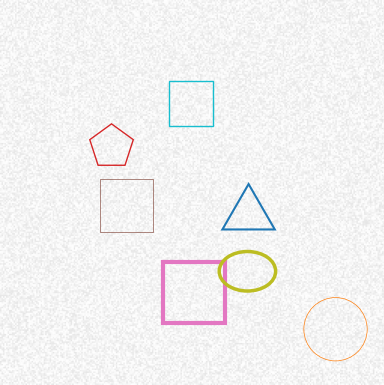[{"shape": "triangle", "thickness": 1.5, "radius": 0.39, "center": [0.646, 0.443]}, {"shape": "circle", "thickness": 0.5, "radius": 0.41, "center": [0.871, 0.145]}, {"shape": "pentagon", "thickness": 1, "radius": 0.3, "center": [0.29, 0.619]}, {"shape": "square", "thickness": 0.5, "radius": 0.35, "center": [0.329, 0.466]}, {"shape": "square", "thickness": 3, "radius": 0.4, "center": [0.504, 0.24]}, {"shape": "oval", "thickness": 2.5, "radius": 0.37, "center": [0.643, 0.295]}, {"shape": "square", "thickness": 1, "radius": 0.29, "center": [0.496, 0.731]}]